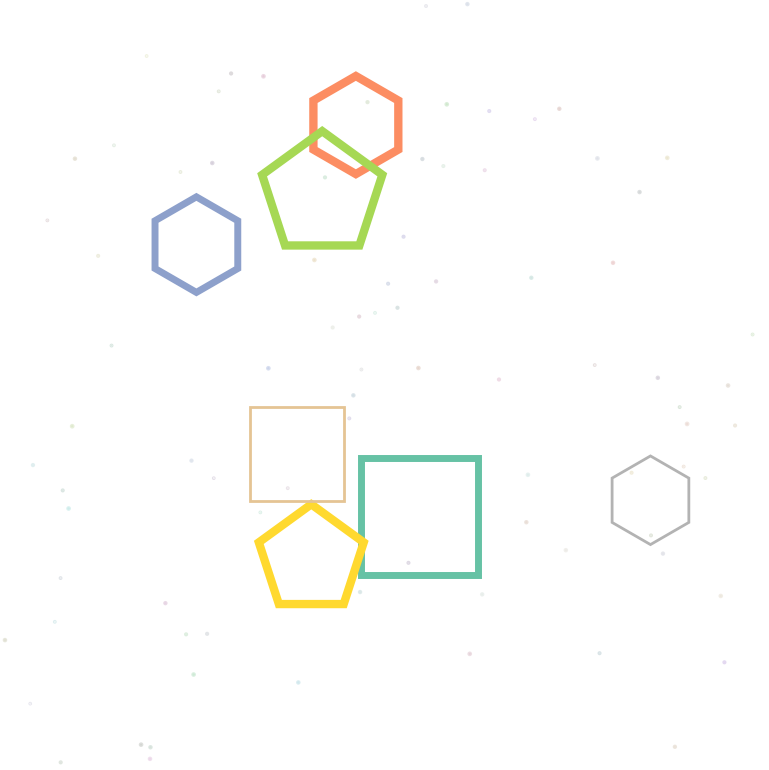[{"shape": "square", "thickness": 2.5, "radius": 0.38, "center": [0.545, 0.329]}, {"shape": "hexagon", "thickness": 3, "radius": 0.32, "center": [0.462, 0.838]}, {"shape": "hexagon", "thickness": 2.5, "radius": 0.31, "center": [0.255, 0.682]}, {"shape": "pentagon", "thickness": 3, "radius": 0.41, "center": [0.418, 0.748]}, {"shape": "pentagon", "thickness": 3, "radius": 0.36, "center": [0.404, 0.273]}, {"shape": "square", "thickness": 1, "radius": 0.31, "center": [0.386, 0.411]}, {"shape": "hexagon", "thickness": 1, "radius": 0.29, "center": [0.845, 0.35]}]